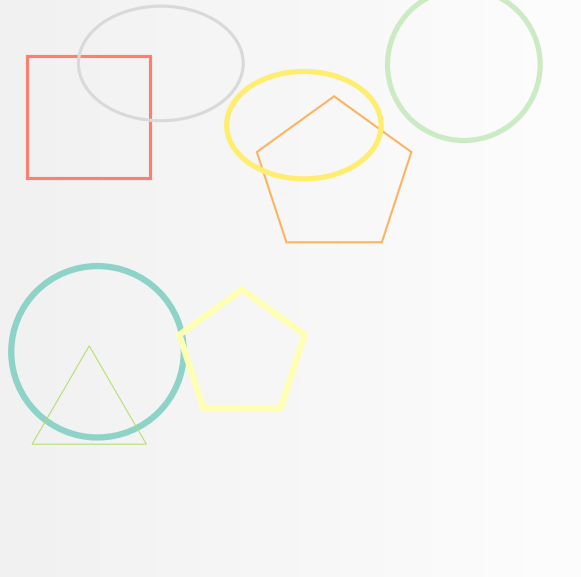[{"shape": "circle", "thickness": 3, "radius": 0.74, "center": [0.168, 0.39]}, {"shape": "pentagon", "thickness": 3, "radius": 0.57, "center": [0.416, 0.384]}, {"shape": "square", "thickness": 1.5, "radius": 0.53, "center": [0.152, 0.796]}, {"shape": "pentagon", "thickness": 1, "radius": 0.7, "center": [0.575, 0.693]}, {"shape": "triangle", "thickness": 0.5, "radius": 0.57, "center": [0.154, 0.287]}, {"shape": "oval", "thickness": 1.5, "radius": 0.71, "center": [0.277, 0.889]}, {"shape": "circle", "thickness": 2.5, "radius": 0.66, "center": [0.798, 0.887]}, {"shape": "oval", "thickness": 2.5, "radius": 0.66, "center": [0.523, 0.782]}]